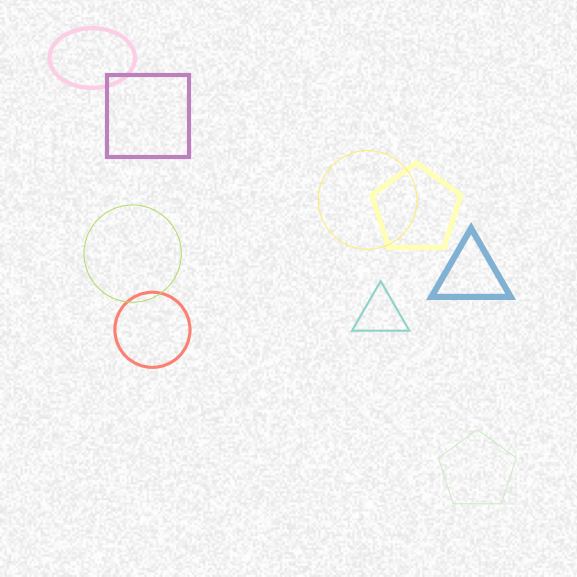[{"shape": "triangle", "thickness": 1, "radius": 0.29, "center": [0.659, 0.455]}, {"shape": "pentagon", "thickness": 2.5, "radius": 0.41, "center": [0.721, 0.636]}, {"shape": "circle", "thickness": 1.5, "radius": 0.33, "center": [0.264, 0.428]}, {"shape": "triangle", "thickness": 3, "radius": 0.4, "center": [0.816, 0.525]}, {"shape": "circle", "thickness": 0.5, "radius": 0.42, "center": [0.23, 0.56]}, {"shape": "oval", "thickness": 2, "radius": 0.37, "center": [0.16, 0.899]}, {"shape": "square", "thickness": 2, "radius": 0.36, "center": [0.257, 0.799]}, {"shape": "pentagon", "thickness": 0.5, "radius": 0.35, "center": [0.826, 0.184]}, {"shape": "circle", "thickness": 0.5, "radius": 0.43, "center": [0.637, 0.653]}]